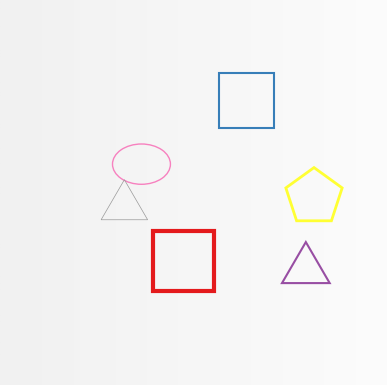[{"shape": "square", "thickness": 3, "radius": 0.39, "center": [0.473, 0.323]}, {"shape": "square", "thickness": 1.5, "radius": 0.36, "center": [0.635, 0.739]}, {"shape": "triangle", "thickness": 1.5, "radius": 0.36, "center": [0.789, 0.3]}, {"shape": "pentagon", "thickness": 2, "radius": 0.38, "center": [0.81, 0.488]}, {"shape": "oval", "thickness": 1, "radius": 0.37, "center": [0.365, 0.574]}, {"shape": "triangle", "thickness": 0.5, "radius": 0.35, "center": [0.321, 0.464]}]